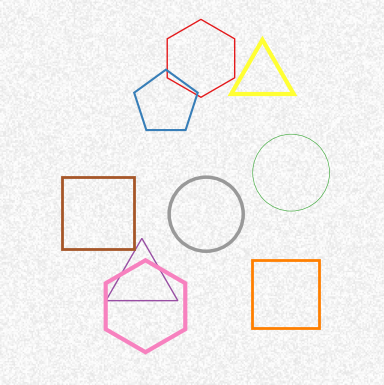[{"shape": "hexagon", "thickness": 1, "radius": 0.51, "center": [0.522, 0.849]}, {"shape": "pentagon", "thickness": 1.5, "radius": 0.43, "center": [0.431, 0.732]}, {"shape": "circle", "thickness": 0.5, "radius": 0.5, "center": [0.756, 0.552]}, {"shape": "triangle", "thickness": 1, "radius": 0.54, "center": [0.368, 0.273]}, {"shape": "square", "thickness": 2, "radius": 0.44, "center": [0.741, 0.237]}, {"shape": "triangle", "thickness": 3, "radius": 0.47, "center": [0.682, 0.803]}, {"shape": "square", "thickness": 2, "radius": 0.47, "center": [0.254, 0.446]}, {"shape": "hexagon", "thickness": 3, "radius": 0.6, "center": [0.378, 0.205]}, {"shape": "circle", "thickness": 2.5, "radius": 0.48, "center": [0.536, 0.444]}]